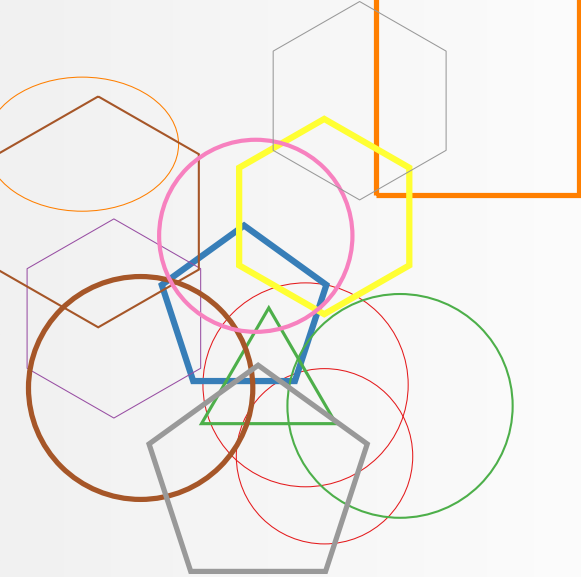[{"shape": "circle", "thickness": 0.5, "radius": 0.88, "center": [0.526, 0.333]}, {"shape": "circle", "thickness": 0.5, "radius": 0.76, "center": [0.558, 0.209]}, {"shape": "pentagon", "thickness": 3, "radius": 0.74, "center": [0.42, 0.46]}, {"shape": "triangle", "thickness": 1.5, "radius": 0.67, "center": [0.462, 0.332]}, {"shape": "circle", "thickness": 1, "radius": 0.97, "center": [0.688, 0.296]}, {"shape": "hexagon", "thickness": 0.5, "radius": 0.86, "center": [0.196, 0.448]}, {"shape": "oval", "thickness": 0.5, "radius": 0.83, "center": [0.141, 0.749]}, {"shape": "square", "thickness": 2.5, "radius": 0.88, "center": [0.821, 0.837]}, {"shape": "hexagon", "thickness": 3, "radius": 0.85, "center": [0.558, 0.624]}, {"shape": "circle", "thickness": 2.5, "radius": 0.96, "center": [0.242, 0.327]}, {"shape": "hexagon", "thickness": 1, "radius": 1.0, "center": [0.169, 0.632]}, {"shape": "circle", "thickness": 2, "radius": 0.83, "center": [0.44, 0.591]}, {"shape": "hexagon", "thickness": 0.5, "radius": 0.86, "center": [0.619, 0.825]}, {"shape": "pentagon", "thickness": 2.5, "radius": 0.99, "center": [0.444, 0.169]}]